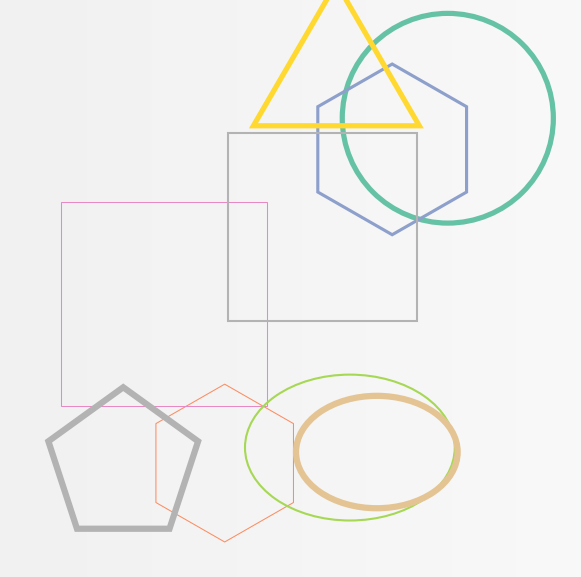[{"shape": "circle", "thickness": 2.5, "radius": 0.91, "center": [0.77, 0.794]}, {"shape": "hexagon", "thickness": 0.5, "radius": 0.68, "center": [0.387, 0.197]}, {"shape": "hexagon", "thickness": 1.5, "radius": 0.74, "center": [0.675, 0.74]}, {"shape": "square", "thickness": 0.5, "radius": 0.88, "center": [0.282, 0.473]}, {"shape": "oval", "thickness": 1, "radius": 0.9, "center": [0.602, 0.224]}, {"shape": "triangle", "thickness": 2.5, "radius": 0.82, "center": [0.579, 0.864]}, {"shape": "oval", "thickness": 3, "radius": 0.7, "center": [0.648, 0.216]}, {"shape": "pentagon", "thickness": 3, "radius": 0.68, "center": [0.212, 0.193]}, {"shape": "square", "thickness": 1, "radius": 0.81, "center": [0.555, 0.606]}]